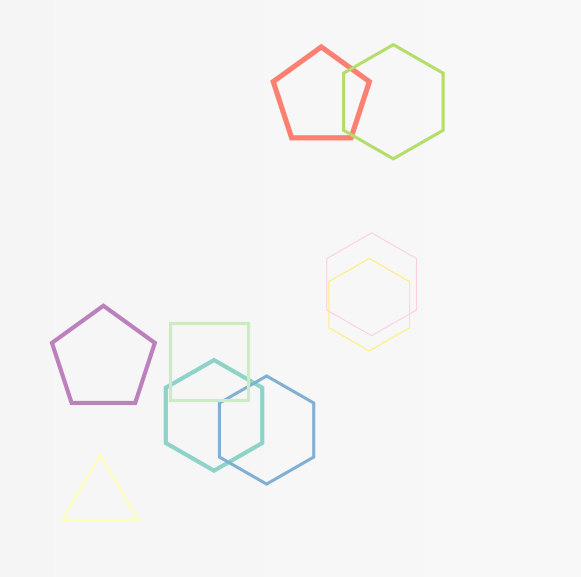[{"shape": "hexagon", "thickness": 2, "radius": 0.48, "center": [0.368, 0.28]}, {"shape": "triangle", "thickness": 1, "radius": 0.37, "center": [0.172, 0.137]}, {"shape": "pentagon", "thickness": 2.5, "radius": 0.43, "center": [0.553, 0.831]}, {"shape": "hexagon", "thickness": 1.5, "radius": 0.47, "center": [0.459, 0.254]}, {"shape": "hexagon", "thickness": 1.5, "radius": 0.49, "center": [0.677, 0.823]}, {"shape": "hexagon", "thickness": 0.5, "radius": 0.45, "center": [0.639, 0.507]}, {"shape": "pentagon", "thickness": 2, "radius": 0.47, "center": [0.178, 0.377]}, {"shape": "square", "thickness": 1.5, "radius": 0.34, "center": [0.36, 0.373]}, {"shape": "hexagon", "thickness": 0.5, "radius": 0.4, "center": [0.635, 0.472]}]